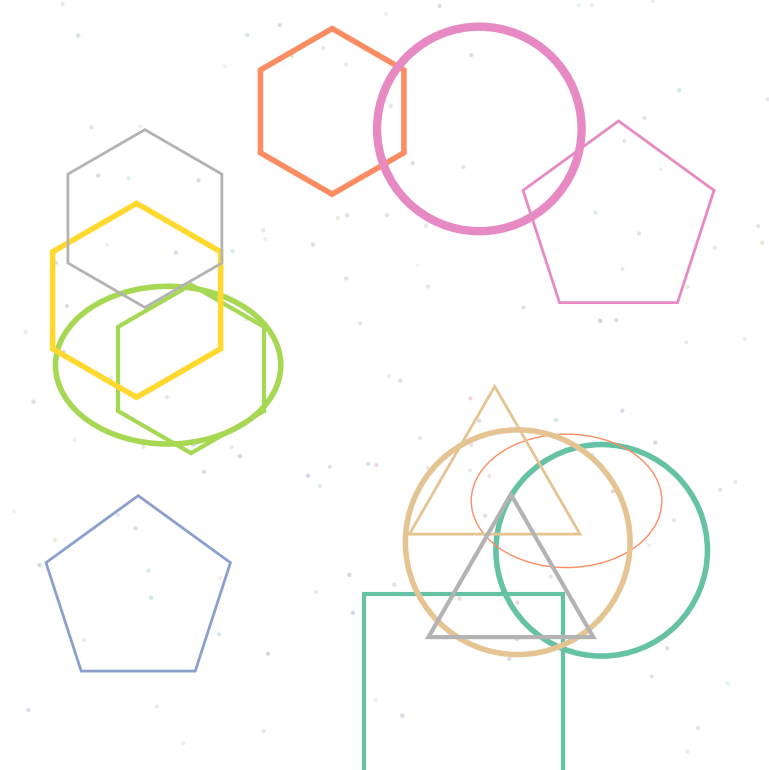[{"shape": "circle", "thickness": 2, "radius": 0.69, "center": [0.781, 0.285]}, {"shape": "square", "thickness": 1.5, "radius": 0.65, "center": [0.602, 0.1]}, {"shape": "hexagon", "thickness": 2, "radius": 0.54, "center": [0.431, 0.855]}, {"shape": "oval", "thickness": 0.5, "radius": 0.62, "center": [0.736, 0.35]}, {"shape": "pentagon", "thickness": 1, "radius": 0.63, "center": [0.179, 0.23]}, {"shape": "circle", "thickness": 3, "radius": 0.66, "center": [0.622, 0.833]}, {"shape": "pentagon", "thickness": 1, "radius": 0.65, "center": [0.803, 0.712]}, {"shape": "hexagon", "thickness": 1.5, "radius": 0.55, "center": [0.248, 0.521]}, {"shape": "oval", "thickness": 2, "radius": 0.73, "center": [0.218, 0.526]}, {"shape": "hexagon", "thickness": 2, "radius": 0.63, "center": [0.177, 0.61]}, {"shape": "triangle", "thickness": 1, "radius": 0.64, "center": [0.642, 0.37]}, {"shape": "circle", "thickness": 2, "radius": 0.73, "center": [0.672, 0.296]}, {"shape": "triangle", "thickness": 1.5, "radius": 0.62, "center": [0.663, 0.234]}, {"shape": "hexagon", "thickness": 1, "radius": 0.58, "center": [0.188, 0.716]}]